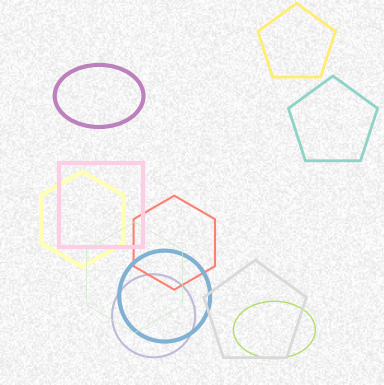[{"shape": "pentagon", "thickness": 2, "radius": 0.61, "center": [0.865, 0.681]}, {"shape": "hexagon", "thickness": 3, "radius": 0.62, "center": [0.214, 0.43]}, {"shape": "circle", "thickness": 1.5, "radius": 0.54, "center": [0.399, 0.18]}, {"shape": "hexagon", "thickness": 1.5, "radius": 0.61, "center": [0.453, 0.37]}, {"shape": "circle", "thickness": 3, "radius": 0.59, "center": [0.428, 0.231]}, {"shape": "oval", "thickness": 1, "radius": 0.53, "center": [0.713, 0.143]}, {"shape": "square", "thickness": 3, "radius": 0.55, "center": [0.262, 0.467]}, {"shape": "pentagon", "thickness": 2, "radius": 0.7, "center": [0.663, 0.184]}, {"shape": "oval", "thickness": 3, "radius": 0.58, "center": [0.257, 0.751]}, {"shape": "hexagon", "thickness": 0.5, "radius": 0.72, "center": [0.35, 0.279]}, {"shape": "pentagon", "thickness": 2, "radius": 0.53, "center": [0.771, 0.886]}]